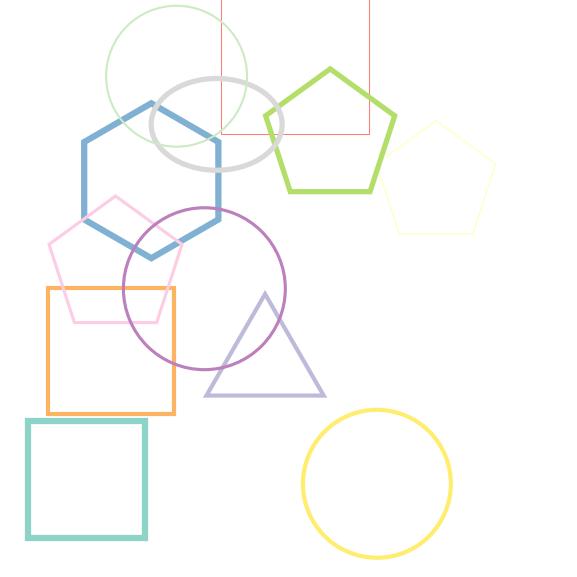[{"shape": "square", "thickness": 3, "radius": 0.5, "center": [0.15, 0.169]}, {"shape": "pentagon", "thickness": 0.5, "radius": 0.54, "center": [0.755, 0.682]}, {"shape": "triangle", "thickness": 2, "radius": 0.59, "center": [0.459, 0.373]}, {"shape": "square", "thickness": 0.5, "radius": 0.64, "center": [0.511, 0.896]}, {"shape": "hexagon", "thickness": 3, "radius": 0.67, "center": [0.262, 0.686]}, {"shape": "square", "thickness": 2, "radius": 0.55, "center": [0.192, 0.392]}, {"shape": "pentagon", "thickness": 2.5, "radius": 0.59, "center": [0.572, 0.762]}, {"shape": "pentagon", "thickness": 1.5, "radius": 0.61, "center": [0.2, 0.539]}, {"shape": "oval", "thickness": 2.5, "radius": 0.57, "center": [0.375, 0.784]}, {"shape": "circle", "thickness": 1.5, "radius": 0.7, "center": [0.354, 0.499]}, {"shape": "circle", "thickness": 1, "radius": 0.61, "center": [0.306, 0.867]}, {"shape": "circle", "thickness": 2, "radius": 0.64, "center": [0.653, 0.161]}]